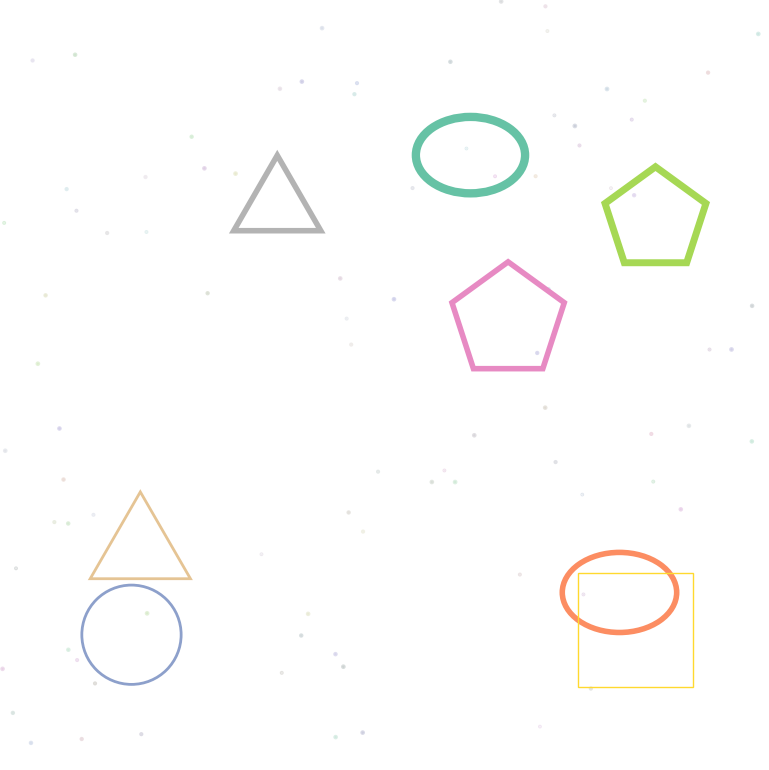[{"shape": "oval", "thickness": 3, "radius": 0.35, "center": [0.611, 0.799]}, {"shape": "oval", "thickness": 2, "radius": 0.37, "center": [0.805, 0.231]}, {"shape": "circle", "thickness": 1, "radius": 0.32, "center": [0.171, 0.176]}, {"shape": "pentagon", "thickness": 2, "radius": 0.38, "center": [0.66, 0.583]}, {"shape": "pentagon", "thickness": 2.5, "radius": 0.34, "center": [0.851, 0.715]}, {"shape": "square", "thickness": 0.5, "radius": 0.37, "center": [0.826, 0.182]}, {"shape": "triangle", "thickness": 1, "radius": 0.38, "center": [0.182, 0.286]}, {"shape": "triangle", "thickness": 2, "radius": 0.33, "center": [0.36, 0.733]}]